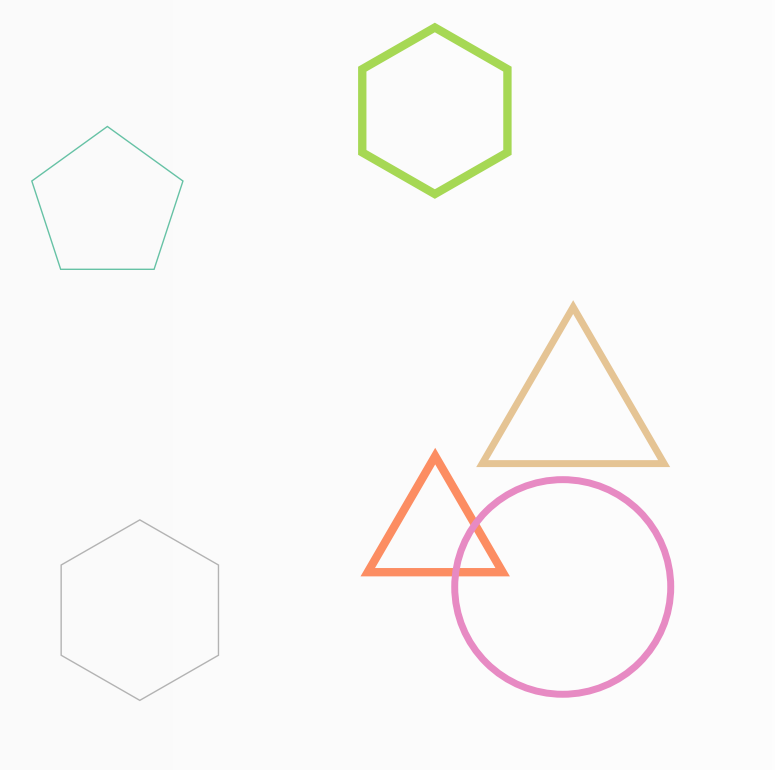[{"shape": "pentagon", "thickness": 0.5, "radius": 0.51, "center": [0.139, 0.733]}, {"shape": "triangle", "thickness": 3, "radius": 0.5, "center": [0.562, 0.307]}, {"shape": "circle", "thickness": 2.5, "radius": 0.7, "center": [0.726, 0.238]}, {"shape": "hexagon", "thickness": 3, "radius": 0.54, "center": [0.561, 0.856]}, {"shape": "triangle", "thickness": 2.5, "radius": 0.68, "center": [0.74, 0.466]}, {"shape": "hexagon", "thickness": 0.5, "radius": 0.59, "center": [0.18, 0.208]}]